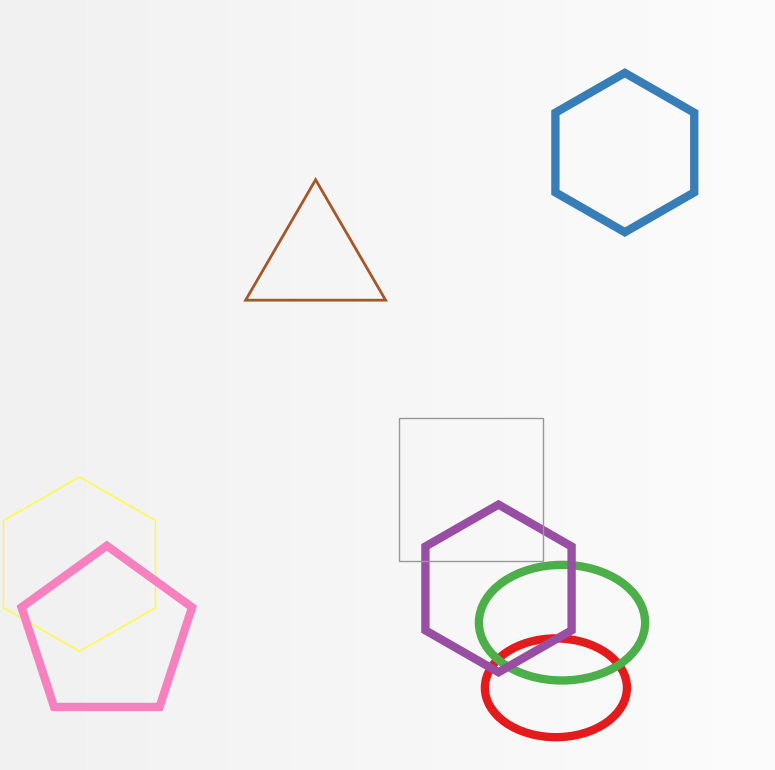[{"shape": "oval", "thickness": 3, "radius": 0.46, "center": [0.717, 0.107]}, {"shape": "hexagon", "thickness": 3, "radius": 0.52, "center": [0.806, 0.802]}, {"shape": "oval", "thickness": 3, "radius": 0.54, "center": [0.725, 0.191]}, {"shape": "hexagon", "thickness": 3, "radius": 0.54, "center": [0.643, 0.236]}, {"shape": "hexagon", "thickness": 0.5, "radius": 0.57, "center": [0.103, 0.267]}, {"shape": "triangle", "thickness": 1, "radius": 0.52, "center": [0.407, 0.662]}, {"shape": "pentagon", "thickness": 3, "radius": 0.58, "center": [0.138, 0.176]}, {"shape": "square", "thickness": 0.5, "radius": 0.46, "center": [0.607, 0.364]}]